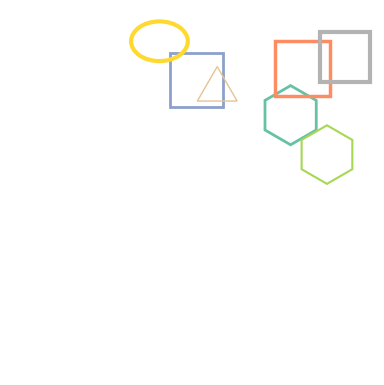[{"shape": "hexagon", "thickness": 2, "radius": 0.38, "center": [0.755, 0.701]}, {"shape": "square", "thickness": 2.5, "radius": 0.36, "center": [0.785, 0.823]}, {"shape": "square", "thickness": 2, "radius": 0.35, "center": [0.511, 0.792]}, {"shape": "hexagon", "thickness": 1.5, "radius": 0.38, "center": [0.849, 0.598]}, {"shape": "oval", "thickness": 3, "radius": 0.37, "center": [0.414, 0.893]}, {"shape": "triangle", "thickness": 1, "radius": 0.3, "center": [0.564, 0.767]}, {"shape": "square", "thickness": 3, "radius": 0.33, "center": [0.896, 0.852]}]